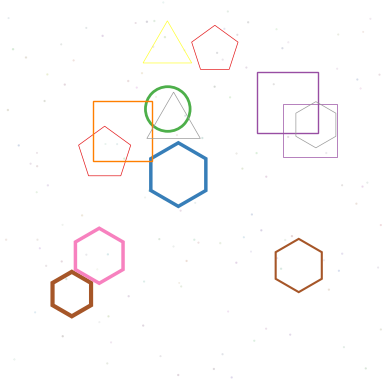[{"shape": "pentagon", "thickness": 0.5, "radius": 0.36, "center": [0.272, 0.601]}, {"shape": "pentagon", "thickness": 0.5, "radius": 0.32, "center": [0.558, 0.871]}, {"shape": "hexagon", "thickness": 2.5, "radius": 0.41, "center": [0.463, 0.546]}, {"shape": "circle", "thickness": 2, "radius": 0.29, "center": [0.436, 0.717]}, {"shape": "square", "thickness": 1, "radius": 0.4, "center": [0.747, 0.733]}, {"shape": "square", "thickness": 0.5, "radius": 0.35, "center": [0.806, 0.661]}, {"shape": "square", "thickness": 1, "radius": 0.38, "center": [0.319, 0.66]}, {"shape": "triangle", "thickness": 0.5, "radius": 0.36, "center": [0.435, 0.873]}, {"shape": "hexagon", "thickness": 1.5, "radius": 0.35, "center": [0.776, 0.31]}, {"shape": "hexagon", "thickness": 3, "radius": 0.29, "center": [0.186, 0.236]}, {"shape": "hexagon", "thickness": 2.5, "radius": 0.36, "center": [0.258, 0.336]}, {"shape": "triangle", "thickness": 0.5, "radius": 0.4, "center": [0.451, 0.681]}, {"shape": "hexagon", "thickness": 0.5, "radius": 0.3, "center": [0.82, 0.676]}]